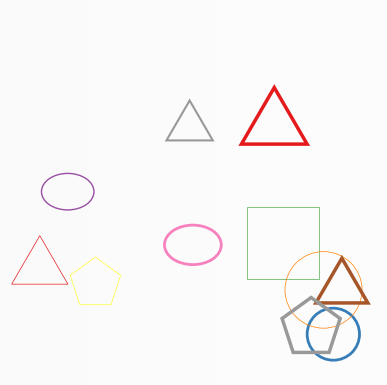[{"shape": "triangle", "thickness": 2.5, "radius": 0.49, "center": [0.708, 0.675]}, {"shape": "triangle", "thickness": 0.5, "radius": 0.42, "center": [0.103, 0.304]}, {"shape": "circle", "thickness": 2, "radius": 0.34, "center": [0.86, 0.132]}, {"shape": "square", "thickness": 0.5, "radius": 0.47, "center": [0.73, 0.369]}, {"shape": "oval", "thickness": 1, "radius": 0.34, "center": [0.175, 0.502]}, {"shape": "circle", "thickness": 0.5, "radius": 0.5, "center": [0.835, 0.247]}, {"shape": "pentagon", "thickness": 0.5, "radius": 0.34, "center": [0.246, 0.264]}, {"shape": "triangle", "thickness": 2.5, "radius": 0.39, "center": [0.882, 0.252]}, {"shape": "oval", "thickness": 2, "radius": 0.37, "center": [0.498, 0.364]}, {"shape": "triangle", "thickness": 1.5, "radius": 0.35, "center": [0.489, 0.67]}, {"shape": "pentagon", "thickness": 2.5, "radius": 0.39, "center": [0.803, 0.148]}]